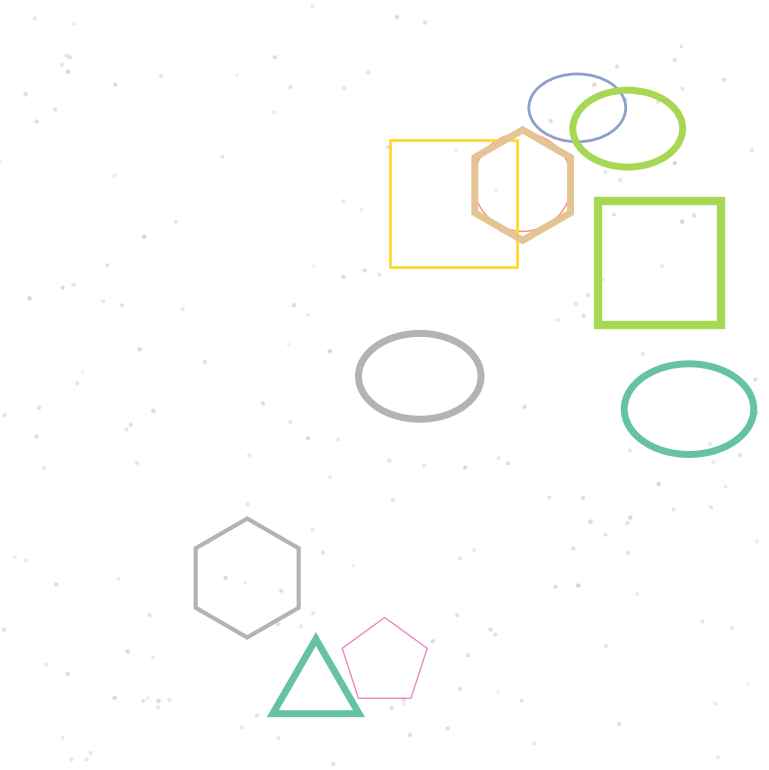[{"shape": "oval", "thickness": 2.5, "radius": 0.42, "center": [0.895, 0.469]}, {"shape": "triangle", "thickness": 2.5, "radius": 0.32, "center": [0.41, 0.105]}, {"shape": "circle", "thickness": 0.5, "radius": 0.32, "center": [0.679, 0.763]}, {"shape": "oval", "thickness": 1, "radius": 0.31, "center": [0.75, 0.86]}, {"shape": "pentagon", "thickness": 0.5, "radius": 0.29, "center": [0.5, 0.14]}, {"shape": "square", "thickness": 3, "radius": 0.4, "center": [0.857, 0.658]}, {"shape": "oval", "thickness": 2.5, "radius": 0.36, "center": [0.815, 0.833]}, {"shape": "square", "thickness": 1, "radius": 0.41, "center": [0.589, 0.736]}, {"shape": "hexagon", "thickness": 2.5, "radius": 0.36, "center": [0.679, 0.76]}, {"shape": "oval", "thickness": 2.5, "radius": 0.4, "center": [0.545, 0.511]}, {"shape": "hexagon", "thickness": 1.5, "radius": 0.39, "center": [0.321, 0.249]}]